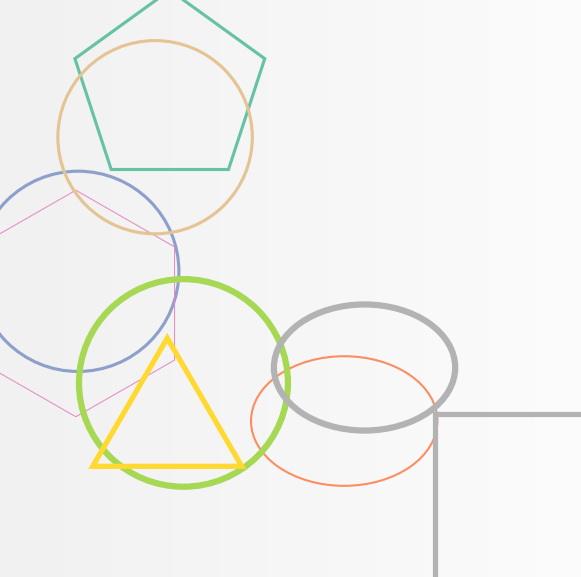[{"shape": "pentagon", "thickness": 1.5, "radius": 0.86, "center": [0.292, 0.845]}, {"shape": "oval", "thickness": 1, "radius": 0.8, "center": [0.592, 0.27]}, {"shape": "circle", "thickness": 1.5, "radius": 0.87, "center": [0.134, 0.529]}, {"shape": "hexagon", "thickness": 0.5, "radius": 0.98, "center": [0.13, 0.474]}, {"shape": "circle", "thickness": 3, "radius": 0.9, "center": [0.316, 0.336]}, {"shape": "triangle", "thickness": 2.5, "radius": 0.74, "center": [0.288, 0.266]}, {"shape": "circle", "thickness": 1.5, "radius": 0.84, "center": [0.267, 0.762]}, {"shape": "oval", "thickness": 3, "radius": 0.78, "center": [0.627, 0.363]}, {"shape": "square", "thickness": 2.5, "radius": 0.75, "center": [0.899, 0.132]}]